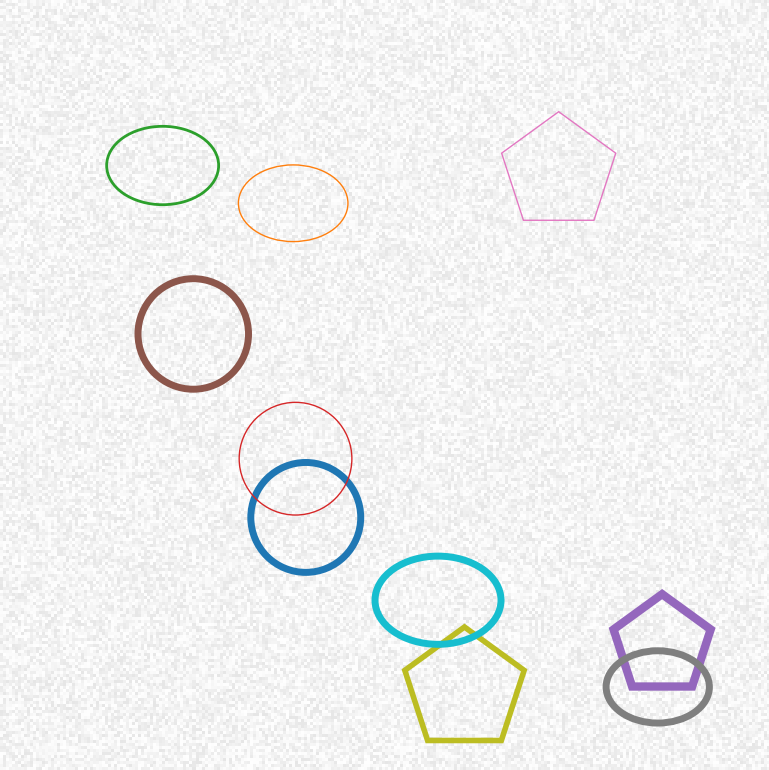[{"shape": "circle", "thickness": 2.5, "radius": 0.36, "center": [0.397, 0.328]}, {"shape": "oval", "thickness": 0.5, "radius": 0.36, "center": [0.381, 0.736]}, {"shape": "oval", "thickness": 1, "radius": 0.36, "center": [0.211, 0.785]}, {"shape": "circle", "thickness": 0.5, "radius": 0.37, "center": [0.384, 0.404]}, {"shape": "pentagon", "thickness": 3, "radius": 0.33, "center": [0.86, 0.162]}, {"shape": "circle", "thickness": 2.5, "radius": 0.36, "center": [0.251, 0.566]}, {"shape": "pentagon", "thickness": 0.5, "radius": 0.39, "center": [0.726, 0.777]}, {"shape": "oval", "thickness": 2.5, "radius": 0.34, "center": [0.854, 0.108]}, {"shape": "pentagon", "thickness": 2, "radius": 0.41, "center": [0.603, 0.104]}, {"shape": "oval", "thickness": 2.5, "radius": 0.41, "center": [0.569, 0.22]}]